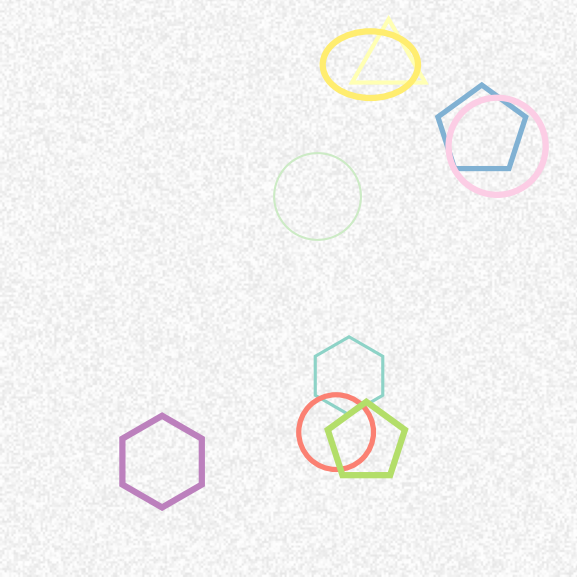[{"shape": "hexagon", "thickness": 1.5, "radius": 0.34, "center": [0.604, 0.348]}, {"shape": "triangle", "thickness": 2, "radius": 0.37, "center": [0.673, 0.893]}, {"shape": "circle", "thickness": 2.5, "radius": 0.32, "center": [0.582, 0.251]}, {"shape": "pentagon", "thickness": 2.5, "radius": 0.4, "center": [0.834, 0.772]}, {"shape": "pentagon", "thickness": 3, "radius": 0.35, "center": [0.634, 0.233]}, {"shape": "circle", "thickness": 3, "radius": 0.42, "center": [0.861, 0.746]}, {"shape": "hexagon", "thickness": 3, "radius": 0.4, "center": [0.281, 0.2]}, {"shape": "circle", "thickness": 1, "radius": 0.38, "center": [0.55, 0.659]}, {"shape": "oval", "thickness": 3, "radius": 0.41, "center": [0.641, 0.887]}]